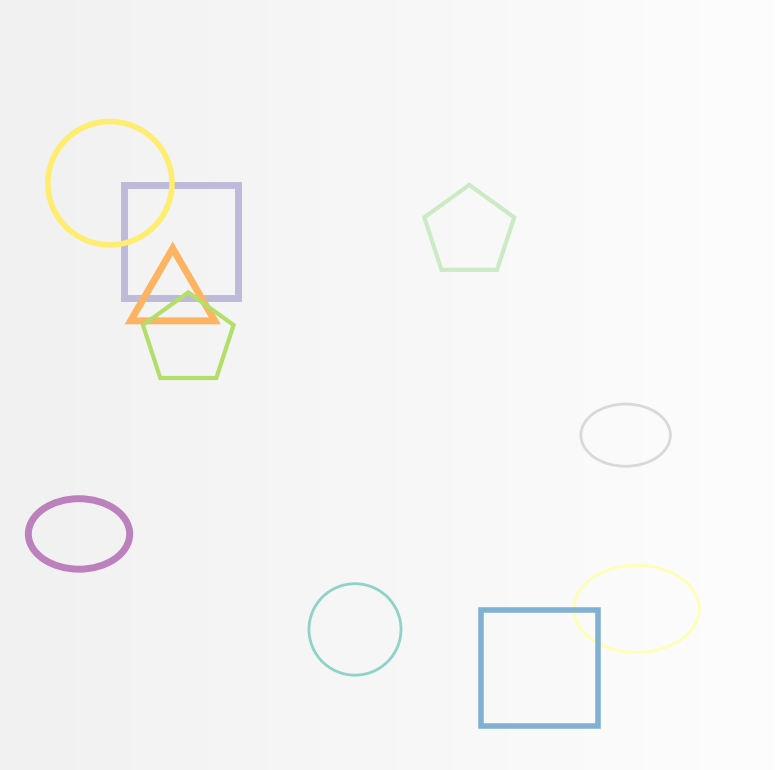[{"shape": "circle", "thickness": 1, "radius": 0.3, "center": [0.458, 0.183]}, {"shape": "oval", "thickness": 1, "radius": 0.4, "center": [0.821, 0.209]}, {"shape": "square", "thickness": 2.5, "radius": 0.37, "center": [0.233, 0.687]}, {"shape": "square", "thickness": 2, "radius": 0.38, "center": [0.696, 0.132]}, {"shape": "triangle", "thickness": 2.5, "radius": 0.31, "center": [0.223, 0.615]}, {"shape": "pentagon", "thickness": 1.5, "radius": 0.31, "center": [0.243, 0.559]}, {"shape": "oval", "thickness": 1, "radius": 0.29, "center": [0.807, 0.435]}, {"shape": "oval", "thickness": 2.5, "radius": 0.33, "center": [0.102, 0.307]}, {"shape": "pentagon", "thickness": 1.5, "radius": 0.3, "center": [0.605, 0.699]}, {"shape": "circle", "thickness": 2, "radius": 0.4, "center": [0.142, 0.762]}]